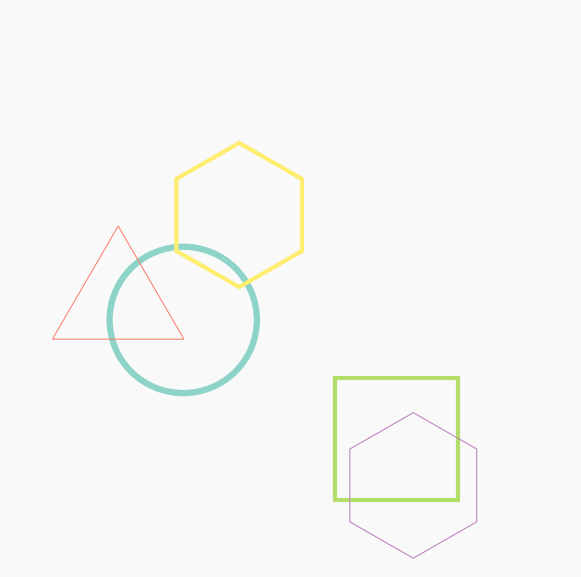[{"shape": "circle", "thickness": 3, "radius": 0.63, "center": [0.315, 0.445]}, {"shape": "triangle", "thickness": 0.5, "radius": 0.65, "center": [0.203, 0.477]}, {"shape": "square", "thickness": 2, "radius": 0.53, "center": [0.682, 0.239]}, {"shape": "hexagon", "thickness": 0.5, "radius": 0.63, "center": [0.711, 0.159]}, {"shape": "hexagon", "thickness": 2, "radius": 0.62, "center": [0.412, 0.627]}]